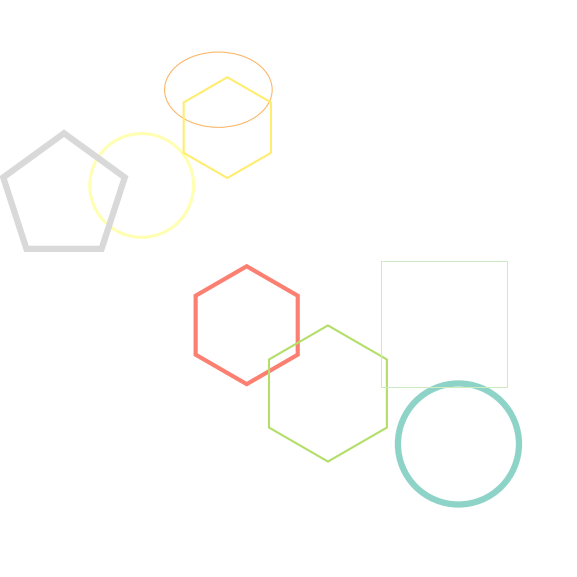[{"shape": "circle", "thickness": 3, "radius": 0.52, "center": [0.794, 0.23]}, {"shape": "circle", "thickness": 1.5, "radius": 0.45, "center": [0.245, 0.678]}, {"shape": "hexagon", "thickness": 2, "radius": 0.51, "center": [0.427, 0.436]}, {"shape": "oval", "thickness": 0.5, "radius": 0.47, "center": [0.378, 0.844]}, {"shape": "hexagon", "thickness": 1, "radius": 0.59, "center": [0.568, 0.318]}, {"shape": "pentagon", "thickness": 3, "radius": 0.55, "center": [0.111, 0.658]}, {"shape": "square", "thickness": 0.5, "radius": 0.55, "center": [0.769, 0.439]}, {"shape": "hexagon", "thickness": 1, "radius": 0.44, "center": [0.394, 0.778]}]